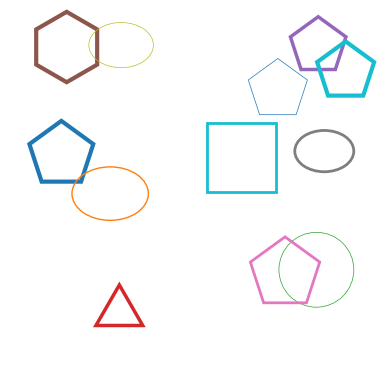[{"shape": "pentagon", "thickness": 0.5, "radius": 0.4, "center": [0.722, 0.767]}, {"shape": "pentagon", "thickness": 3, "radius": 0.44, "center": [0.159, 0.599]}, {"shape": "oval", "thickness": 1, "radius": 0.5, "center": [0.286, 0.497]}, {"shape": "circle", "thickness": 0.5, "radius": 0.49, "center": [0.822, 0.299]}, {"shape": "triangle", "thickness": 2.5, "radius": 0.35, "center": [0.31, 0.19]}, {"shape": "pentagon", "thickness": 2.5, "radius": 0.38, "center": [0.826, 0.881]}, {"shape": "hexagon", "thickness": 3, "radius": 0.46, "center": [0.173, 0.878]}, {"shape": "pentagon", "thickness": 2, "radius": 0.47, "center": [0.74, 0.29]}, {"shape": "oval", "thickness": 2, "radius": 0.38, "center": [0.842, 0.608]}, {"shape": "oval", "thickness": 0.5, "radius": 0.42, "center": [0.315, 0.883]}, {"shape": "square", "thickness": 2, "radius": 0.45, "center": [0.626, 0.591]}, {"shape": "pentagon", "thickness": 3, "radius": 0.39, "center": [0.898, 0.815]}]